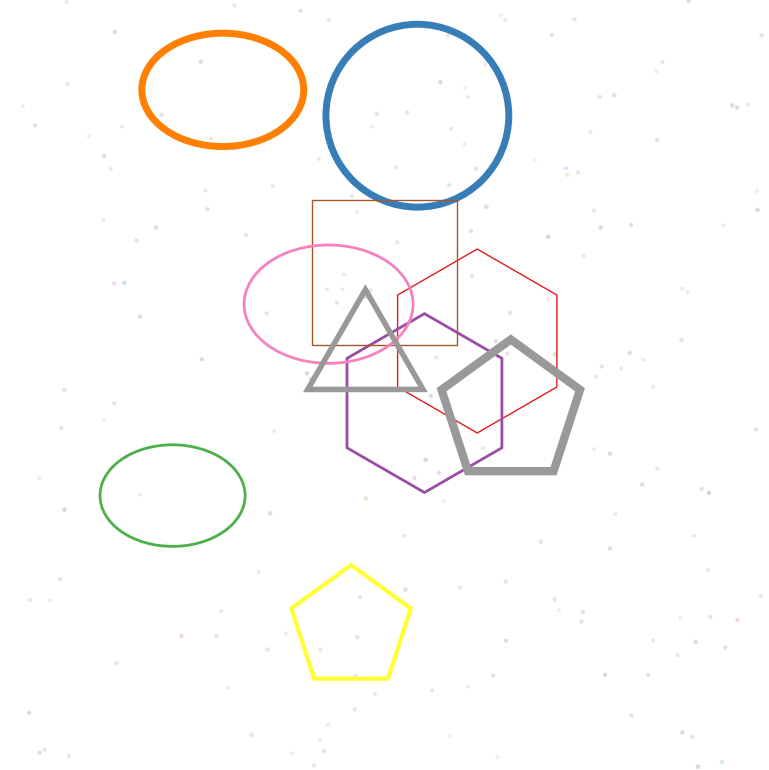[{"shape": "hexagon", "thickness": 0.5, "radius": 0.6, "center": [0.62, 0.557]}, {"shape": "circle", "thickness": 2.5, "radius": 0.59, "center": [0.542, 0.85]}, {"shape": "oval", "thickness": 1, "radius": 0.47, "center": [0.224, 0.356]}, {"shape": "hexagon", "thickness": 1, "radius": 0.58, "center": [0.551, 0.477]}, {"shape": "oval", "thickness": 2.5, "radius": 0.53, "center": [0.289, 0.883]}, {"shape": "pentagon", "thickness": 1.5, "radius": 0.41, "center": [0.456, 0.185]}, {"shape": "square", "thickness": 0.5, "radius": 0.47, "center": [0.499, 0.646]}, {"shape": "oval", "thickness": 1, "radius": 0.55, "center": [0.427, 0.605]}, {"shape": "triangle", "thickness": 2, "radius": 0.43, "center": [0.475, 0.537]}, {"shape": "pentagon", "thickness": 3, "radius": 0.47, "center": [0.663, 0.465]}]